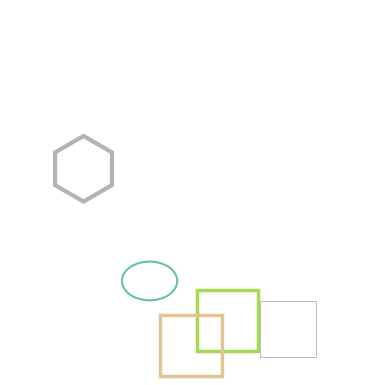[{"shape": "oval", "thickness": 1.5, "radius": 0.36, "center": [0.389, 0.27]}, {"shape": "square", "thickness": 0.5, "radius": 0.36, "center": [0.749, 0.146]}, {"shape": "square", "thickness": 2.5, "radius": 0.4, "center": [0.59, 0.168]}, {"shape": "square", "thickness": 2.5, "radius": 0.4, "center": [0.496, 0.102]}, {"shape": "hexagon", "thickness": 3, "radius": 0.43, "center": [0.217, 0.562]}]